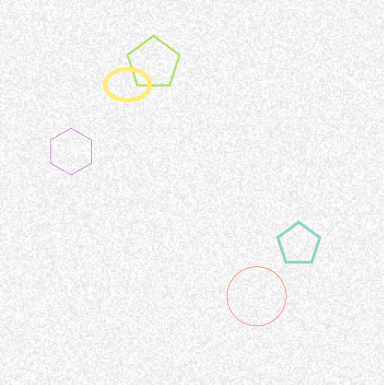[{"shape": "pentagon", "thickness": 2, "radius": 0.29, "center": [0.776, 0.365]}, {"shape": "circle", "thickness": 0.5, "radius": 0.38, "center": [0.666, 0.23]}, {"shape": "pentagon", "thickness": 1.5, "radius": 0.36, "center": [0.399, 0.836]}, {"shape": "hexagon", "thickness": 0.5, "radius": 0.3, "center": [0.185, 0.606]}, {"shape": "oval", "thickness": 3, "radius": 0.29, "center": [0.331, 0.78]}]